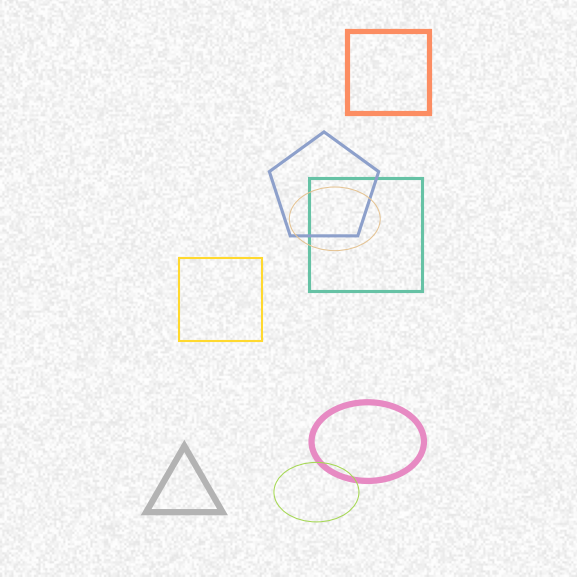[{"shape": "square", "thickness": 1.5, "radius": 0.49, "center": [0.632, 0.593]}, {"shape": "square", "thickness": 2.5, "radius": 0.35, "center": [0.672, 0.875]}, {"shape": "pentagon", "thickness": 1.5, "radius": 0.5, "center": [0.561, 0.671]}, {"shape": "oval", "thickness": 3, "radius": 0.49, "center": [0.637, 0.234]}, {"shape": "oval", "thickness": 0.5, "radius": 0.37, "center": [0.548, 0.147]}, {"shape": "square", "thickness": 1, "radius": 0.36, "center": [0.382, 0.48]}, {"shape": "oval", "thickness": 0.5, "radius": 0.39, "center": [0.58, 0.62]}, {"shape": "triangle", "thickness": 3, "radius": 0.38, "center": [0.319, 0.15]}]